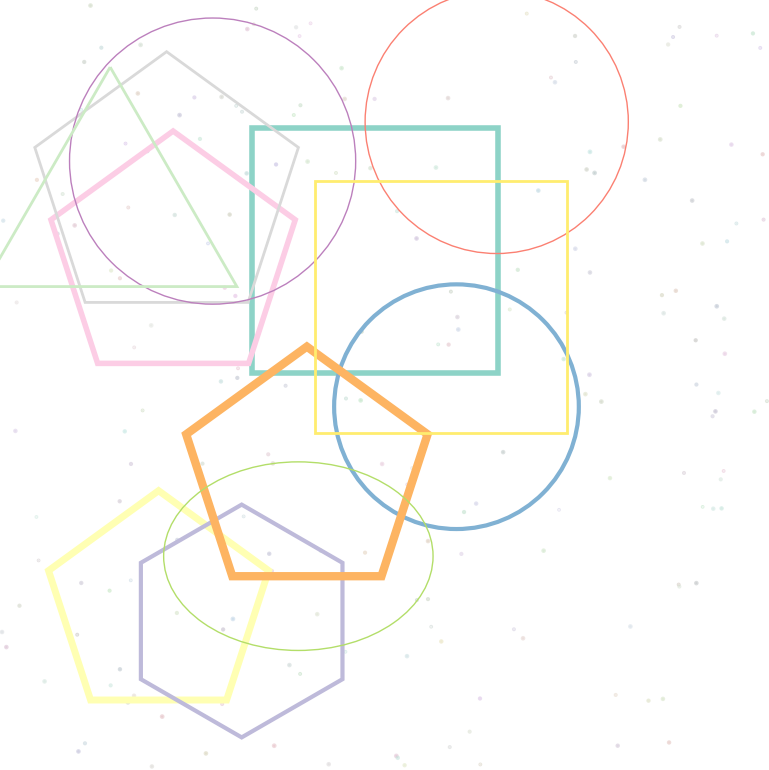[{"shape": "square", "thickness": 2, "radius": 0.8, "center": [0.487, 0.675]}, {"shape": "pentagon", "thickness": 2.5, "radius": 0.75, "center": [0.206, 0.212]}, {"shape": "hexagon", "thickness": 1.5, "radius": 0.76, "center": [0.314, 0.194]}, {"shape": "circle", "thickness": 0.5, "radius": 0.85, "center": [0.645, 0.842]}, {"shape": "circle", "thickness": 1.5, "radius": 0.79, "center": [0.593, 0.472]}, {"shape": "pentagon", "thickness": 3, "radius": 0.82, "center": [0.399, 0.385]}, {"shape": "oval", "thickness": 0.5, "radius": 0.87, "center": [0.387, 0.278]}, {"shape": "pentagon", "thickness": 2, "radius": 0.83, "center": [0.225, 0.663]}, {"shape": "pentagon", "thickness": 1, "radius": 0.9, "center": [0.216, 0.753]}, {"shape": "circle", "thickness": 0.5, "radius": 0.93, "center": [0.276, 0.791]}, {"shape": "triangle", "thickness": 1, "radius": 0.95, "center": [0.143, 0.723]}, {"shape": "square", "thickness": 1, "radius": 0.82, "center": [0.573, 0.601]}]